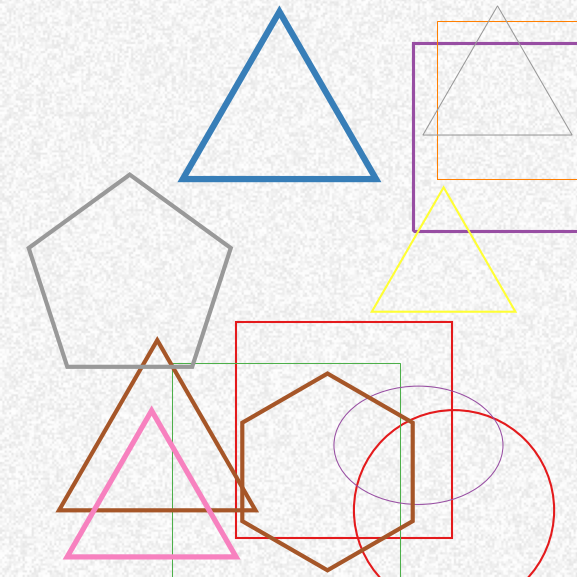[{"shape": "square", "thickness": 1, "radius": 0.93, "center": [0.595, 0.254]}, {"shape": "circle", "thickness": 1, "radius": 0.87, "center": [0.786, 0.116]}, {"shape": "triangle", "thickness": 3, "radius": 0.97, "center": [0.484, 0.786]}, {"shape": "square", "thickness": 0.5, "radius": 0.99, "center": [0.495, 0.174]}, {"shape": "square", "thickness": 1.5, "radius": 0.82, "center": [0.879, 0.762]}, {"shape": "oval", "thickness": 0.5, "radius": 0.73, "center": [0.725, 0.228]}, {"shape": "square", "thickness": 0.5, "radius": 0.68, "center": [0.893, 0.826]}, {"shape": "triangle", "thickness": 1, "radius": 0.72, "center": [0.768, 0.531]}, {"shape": "triangle", "thickness": 2, "radius": 0.98, "center": [0.272, 0.214]}, {"shape": "hexagon", "thickness": 2, "radius": 0.85, "center": [0.567, 0.182]}, {"shape": "triangle", "thickness": 2.5, "radius": 0.84, "center": [0.263, 0.119]}, {"shape": "pentagon", "thickness": 2, "radius": 0.92, "center": [0.225, 0.513]}, {"shape": "triangle", "thickness": 0.5, "radius": 0.75, "center": [0.862, 0.84]}]